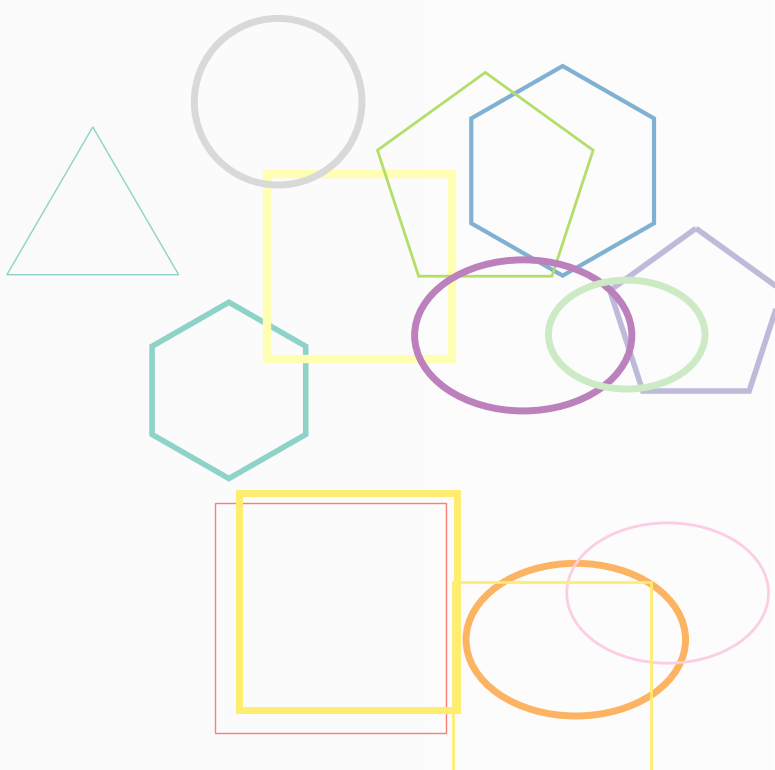[{"shape": "triangle", "thickness": 0.5, "radius": 0.64, "center": [0.12, 0.707]}, {"shape": "hexagon", "thickness": 2, "radius": 0.57, "center": [0.295, 0.493]}, {"shape": "square", "thickness": 3, "radius": 0.6, "center": [0.464, 0.654]}, {"shape": "pentagon", "thickness": 2, "radius": 0.58, "center": [0.898, 0.587]}, {"shape": "square", "thickness": 0.5, "radius": 0.75, "center": [0.426, 0.197]}, {"shape": "hexagon", "thickness": 1.5, "radius": 0.68, "center": [0.726, 0.778]}, {"shape": "oval", "thickness": 2.5, "radius": 0.71, "center": [0.743, 0.169]}, {"shape": "pentagon", "thickness": 1, "radius": 0.73, "center": [0.626, 0.76]}, {"shape": "oval", "thickness": 1, "radius": 0.65, "center": [0.861, 0.23]}, {"shape": "circle", "thickness": 2.5, "radius": 0.54, "center": [0.359, 0.868]}, {"shape": "oval", "thickness": 2.5, "radius": 0.7, "center": [0.675, 0.564]}, {"shape": "oval", "thickness": 2.5, "radius": 0.5, "center": [0.809, 0.565]}, {"shape": "square", "thickness": 2.5, "radius": 0.7, "center": [0.449, 0.219]}, {"shape": "square", "thickness": 1, "radius": 0.64, "center": [0.713, 0.117]}]